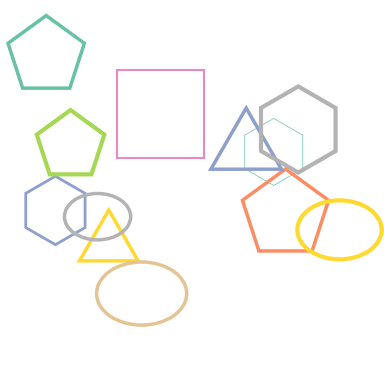[{"shape": "pentagon", "thickness": 2.5, "radius": 0.52, "center": [0.12, 0.855]}, {"shape": "hexagon", "thickness": 0.5, "radius": 0.44, "center": [0.711, 0.605]}, {"shape": "pentagon", "thickness": 2.5, "radius": 0.59, "center": [0.742, 0.443]}, {"shape": "triangle", "thickness": 2.5, "radius": 0.53, "center": [0.639, 0.613]}, {"shape": "hexagon", "thickness": 2, "radius": 0.44, "center": [0.144, 0.453]}, {"shape": "square", "thickness": 1.5, "radius": 0.57, "center": [0.417, 0.704]}, {"shape": "pentagon", "thickness": 3, "radius": 0.46, "center": [0.183, 0.622]}, {"shape": "triangle", "thickness": 2.5, "radius": 0.44, "center": [0.283, 0.367]}, {"shape": "oval", "thickness": 3, "radius": 0.55, "center": [0.882, 0.403]}, {"shape": "oval", "thickness": 2.5, "radius": 0.59, "center": [0.368, 0.238]}, {"shape": "oval", "thickness": 2.5, "radius": 0.43, "center": [0.253, 0.437]}, {"shape": "hexagon", "thickness": 3, "radius": 0.56, "center": [0.775, 0.664]}]